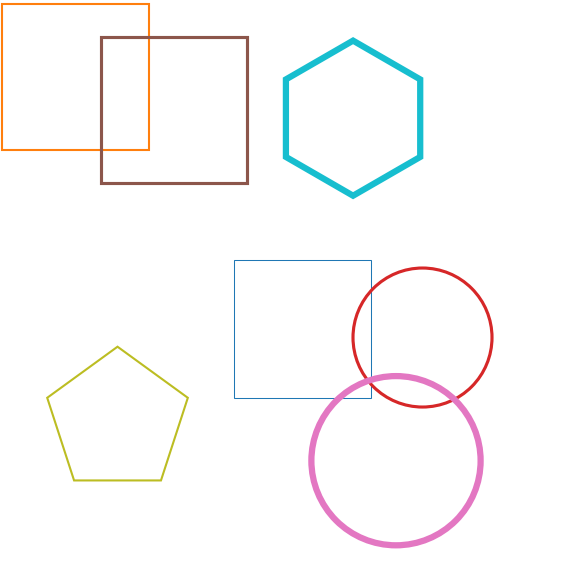[{"shape": "square", "thickness": 0.5, "radius": 0.6, "center": [0.524, 0.429]}, {"shape": "square", "thickness": 1, "radius": 0.64, "center": [0.131, 0.866]}, {"shape": "circle", "thickness": 1.5, "radius": 0.6, "center": [0.732, 0.415]}, {"shape": "square", "thickness": 1.5, "radius": 0.63, "center": [0.301, 0.809]}, {"shape": "circle", "thickness": 3, "radius": 0.73, "center": [0.686, 0.201]}, {"shape": "pentagon", "thickness": 1, "radius": 0.64, "center": [0.204, 0.271]}, {"shape": "hexagon", "thickness": 3, "radius": 0.67, "center": [0.611, 0.795]}]